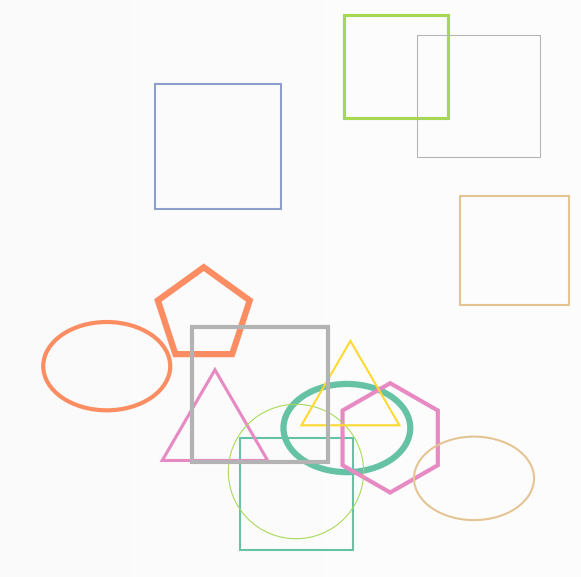[{"shape": "oval", "thickness": 3, "radius": 0.55, "center": [0.597, 0.258]}, {"shape": "square", "thickness": 1, "radius": 0.49, "center": [0.511, 0.144]}, {"shape": "pentagon", "thickness": 3, "radius": 0.42, "center": [0.351, 0.453]}, {"shape": "oval", "thickness": 2, "radius": 0.55, "center": [0.184, 0.365]}, {"shape": "square", "thickness": 1, "radius": 0.54, "center": [0.375, 0.745]}, {"shape": "triangle", "thickness": 1.5, "radius": 0.52, "center": [0.37, 0.254]}, {"shape": "hexagon", "thickness": 2, "radius": 0.47, "center": [0.671, 0.241]}, {"shape": "square", "thickness": 1.5, "radius": 0.45, "center": [0.681, 0.884]}, {"shape": "circle", "thickness": 0.5, "radius": 0.58, "center": [0.509, 0.183]}, {"shape": "triangle", "thickness": 1, "radius": 0.49, "center": [0.603, 0.311]}, {"shape": "square", "thickness": 1, "radius": 0.47, "center": [0.885, 0.566]}, {"shape": "oval", "thickness": 1, "radius": 0.52, "center": [0.816, 0.171]}, {"shape": "square", "thickness": 0.5, "radius": 0.53, "center": [0.822, 0.832]}, {"shape": "square", "thickness": 2, "radius": 0.59, "center": [0.447, 0.316]}]